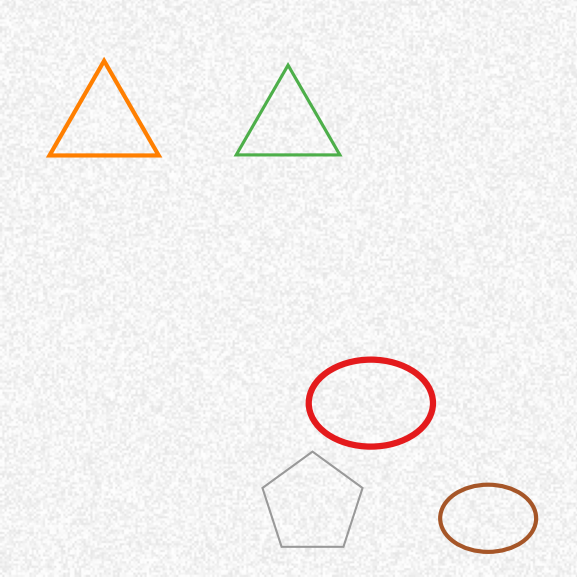[{"shape": "oval", "thickness": 3, "radius": 0.54, "center": [0.642, 0.301]}, {"shape": "triangle", "thickness": 1.5, "radius": 0.52, "center": [0.499, 0.783]}, {"shape": "triangle", "thickness": 2, "radius": 0.55, "center": [0.18, 0.785]}, {"shape": "oval", "thickness": 2, "radius": 0.42, "center": [0.845, 0.102]}, {"shape": "pentagon", "thickness": 1, "radius": 0.46, "center": [0.541, 0.126]}]